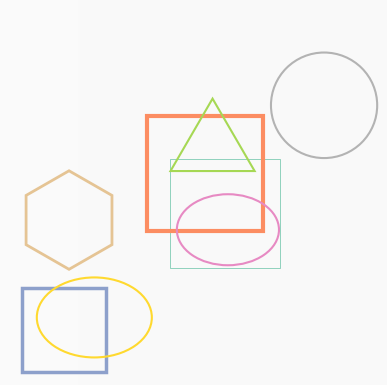[{"shape": "square", "thickness": 0.5, "radius": 0.7, "center": [0.581, 0.446]}, {"shape": "square", "thickness": 3, "radius": 0.75, "center": [0.529, 0.549]}, {"shape": "square", "thickness": 2.5, "radius": 0.54, "center": [0.166, 0.143]}, {"shape": "oval", "thickness": 1.5, "radius": 0.66, "center": [0.588, 0.403]}, {"shape": "triangle", "thickness": 1.5, "radius": 0.63, "center": [0.549, 0.618]}, {"shape": "oval", "thickness": 1.5, "radius": 0.74, "center": [0.243, 0.175]}, {"shape": "hexagon", "thickness": 2, "radius": 0.64, "center": [0.178, 0.428]}, {"shape": "circle", "thickness": 1.5, "radius": 0.69, "center": [0.836, 0.727]}]